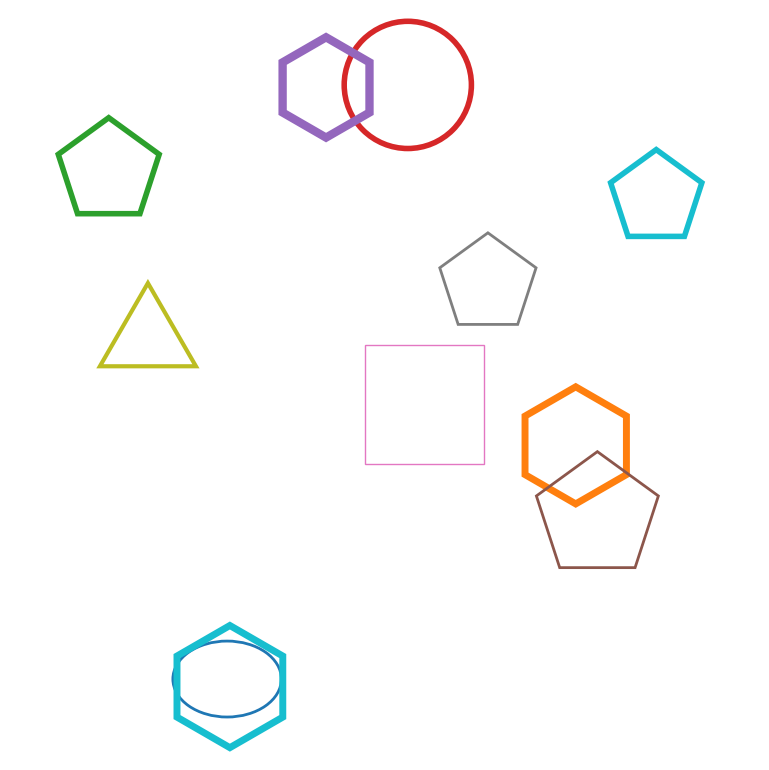[{"shape": "oval", "thickness": 1, "radius": 0.35, "center": [0.295, 0.118]}, {"shape": "hexagon", "thickness": 2.5, "radius": 0.38, "center": [0.748, 0.422]}, {"shape": "pentagon", "thickness": 2, "radius": 0.34, "center": [0.141, 0.778]}, {"shape": "circle", "thickness": 2, "radius": 0.41, "center": [0.53, 0.89]}, {"shape": "hexagon", "thickness": 3, "radius": 0.33, "center": [0.423, 0.886]}, {"shape": "pentagon", "thickness": 1, "radius": 0.42, "center": [0.776, 0.33]}, {"shape": "square", "thickness": 0.5, "radius": 0.39, "center": [0.551, 0.474]}, {"shape": "pentagon", "thickness": 1, "radius": 0.33, "center": [0.634, 0.632]}, {"shape": "triangle", "thickness": 1.5, "radius": 0.36, "center": [0.192, 0.56]}, {"shape": "hexagon", "thickness": 2.5, "radius": 0.4, "center": [0.299, 0.108]}, {"shape": "pentagon", "thickness": 2, "radius": 0.31, "center": [0.852, 0.743]}]